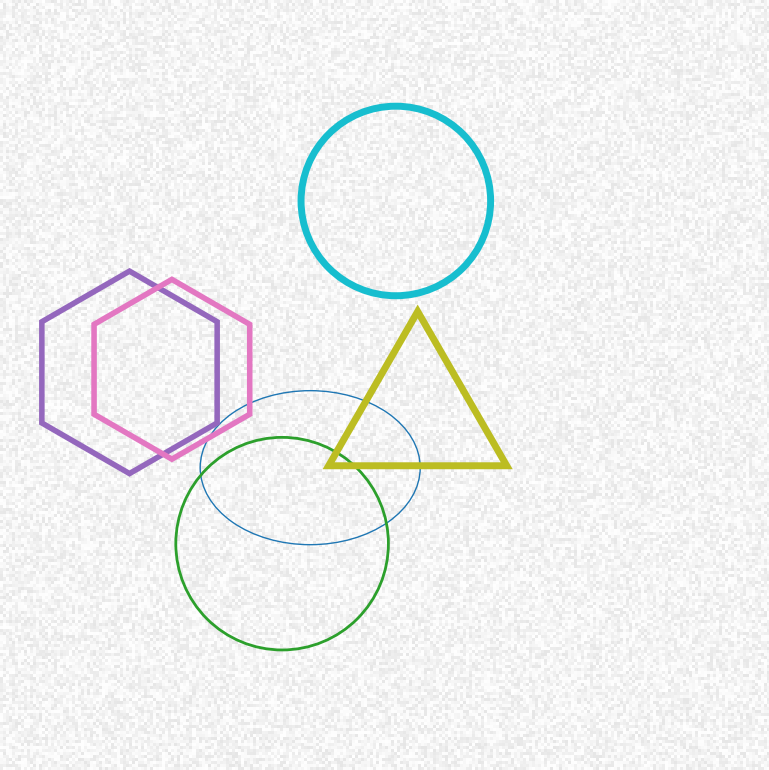[{"shape": "oval", "thickness": 0.5, "radius": 0.71, "center": [0.403, 0.393]}, {"shape": "circle", "thickness": 1, "radius": 0.69, "center": [0.366, 0.294]}, {"shape": "hexagon", "thickness": 2, "radius": 0.66, "center": [0.168, 0.516]}, {"shape": "hexagon", "thickness": 2, "radius": 0.58, "center": [0.223, 0.52]}, {"shape": "triangle", "thickness": 2.5, "radius": 0.67, "center": [0.542, 0.462]}, {"shape": "circle", "thickness": 2.5, "radius": 0.62, "center": [0.514, 0.739]}]